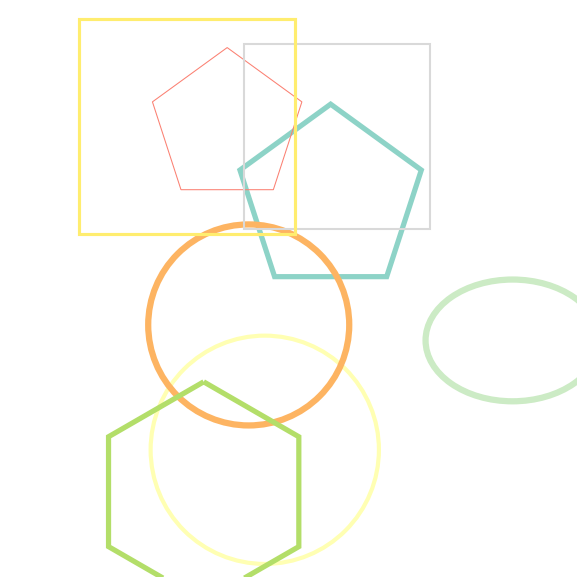[{"shape": "pentagon", "thickness": 2.5, "radius": 0.83, "center": [0.573, 0.654]}, {"shape": "circle", "thickness": 2, "radius": 0.99, "center": [0.458, 0.22]}, {"shape": "pentagon", "thickness": 0.5, "radius": 0.68, "center": [0.393, 0.781]}, {"shape": "circle", "thickness": 3, "radius": 0.87, "center": [0.431, 0.436]}, {"shape": "hexagon", "thickness": 2.5, "radius": 0.95, "center": [0.353, 0.148]}, {"shape": "square", "thickness": 1, "radius": 0.8, "center": [0.583, 0.763]}, {"shape": "oval", "thickness": 3, "radius": 0.75, "center": [0.888, 0.41]}, {"shape": "square", "thickness": 1.5, "radius": 0.93, "center": [0.324, 0.78]}]